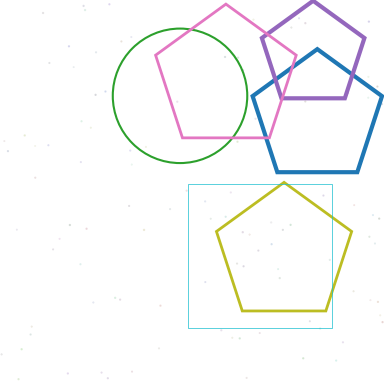[{"shape": "pentagon", "thickness": 3, "radius": 0.88, "center": [0.824, 0.696]}, {"shape": "circle", "thickness": 1.5, "radius": 0.87, "center": [0.468, 0.751]}, {"shape": "pentagon", "thickness": 3, "radius": 0.7, "center": [0.813, 0.858]}, {"shape": "pentagon", "thickness": 2, "radius": 0.96, "center": [0.587, 0.797]}, {"shape": "pentagon", "thickness": 2, "radius": 0.92, "center": [0.738, 0.342]}, {"shape": "square", "thickness": 0.5, "radius": 0.93, "center": [0.676, 0.335]}]